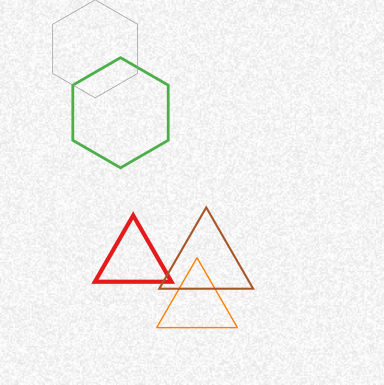[{"shape": "triangle", "thickness": 3, "radius": 0.57, "center": [0.346, 0.326]}, {"shape": "hexagon", "thickness": 2, "radius": 0.72, "center": [0.313, 0.707]}, {"shape": "triangle", "thickness": 1, "radius": 0.61, "center": [0.512, 0.21]}, {"shape": "triangle", "thickness": 1.5, "radius": 0.7, "center": [0.536, 0.32]}, {"shape": "hexagon", "thickness": 0.5, "radius": 0.64, "center": [0.247, 0.873]}]